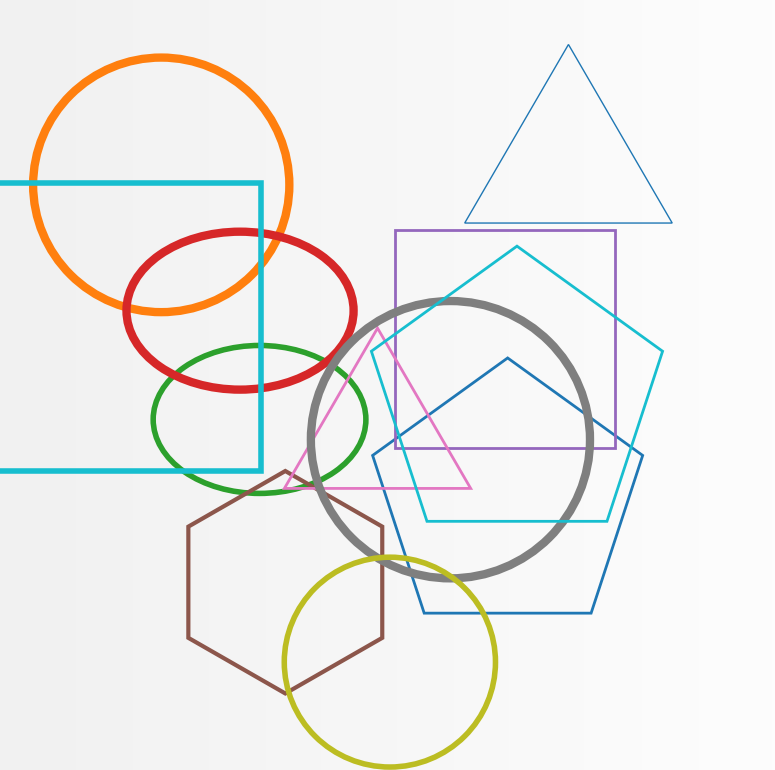[{"shape": "triangle", "thickness": 0.5, "radius": 0.77, "center": [0.733, 0.788]}, {"shape": "pentagon", "thickness": 1, "radius": 0.92, "center": [0.655, 0.352]}, {"shape": "circle", "thickness": 3, "radius": 0.83, "center": [0.208, 0.76]}, {"shape": "oval", "thickness": 2, "radius": 0.69, "center": [0.335, 0.455]}, {"shape": "oval", "thickness": 3, "radius": 0.73, "center": [0.31, 0.597]}, {"shape": "square", "thickness": 1, "radius": 0.71, "center": [0.652, 0.56]}, {"shape": "hexagon", "thickness": 1.5, "radius": 0.72, "center": [0.368, 0.244]}, {"shape": "triangle", "thickness": 1, "radius": 0.69, "center": [0.487, 0.435]}, {"shape": "circle", "thickness": 3, "radius": 0.9, "center": [0.581, 0.429]}, {"shape": "circle", "thickness": 2, "radius": 0.68, "center": [0.503, 0.14]}, {"shape": "square", "thickness": 2, "radius": 0.93, "center": [0.15, 0.576]}, {"shape": "pentagon", "thickness": 1, "radius": 0.99, "center": [0.667, 0.483]}]